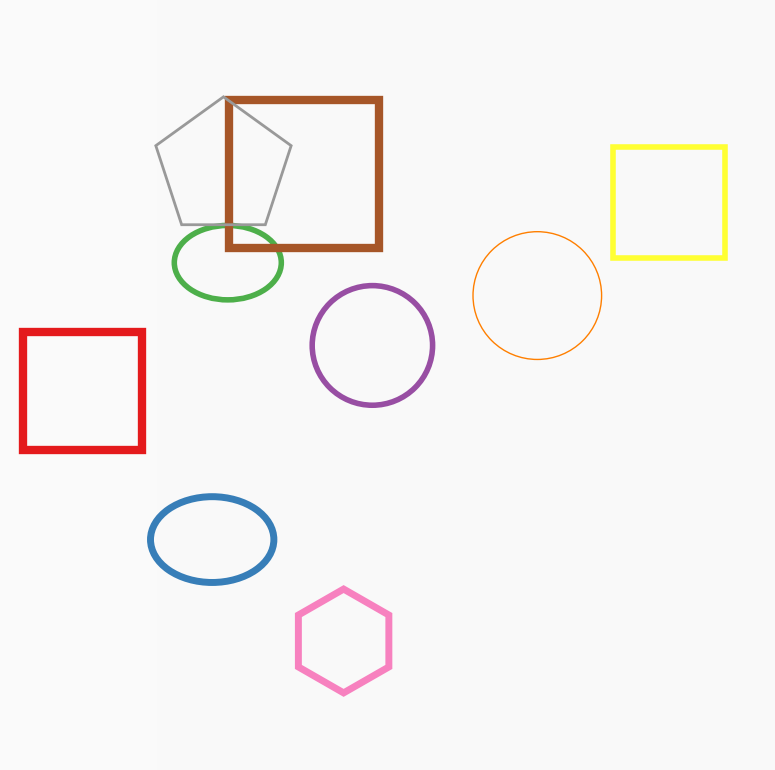[{"shape": "square", "thickness": 3, "radius": 0.38, "center": [0.106, 0.492]}, {"shape": "oval", "thickness": 2.5, "radius": 0.4, "center": [0.274, 0.299]}, {"shape": "oval", "thickness": 2, "radius": 0.35, "center": [0.294, 0.659]}, {"shape": "circle", "thickness": 2, "radius": 0.39, "center": [0.481, 0.551]}, {"shape": "circle", "thickness": 0.5, "radius": 0.41, "center": [0.693, 0.616]}, {"shape": "square", "thickness": 2, "radius": 0.36, "center": [0.863, 0.737]}, {"shape": "square", "thickness": 3, "radius": 0.48, "center": [0.392, 0.774]}, {"shape": "hexagon", "thickness": 2.5, "radius": 0.34, "center": [0.443, 0.168]}, {"shape": "pentagon", "thickness": 1, "radius": 0.46, "center": [0.288, 0.782]}]